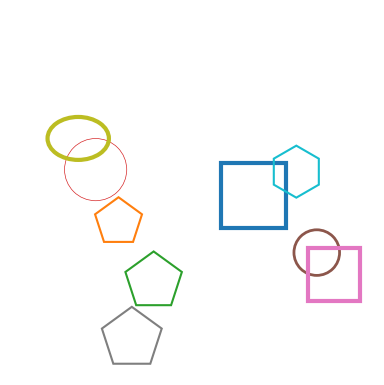[{"shape": "square", "thickness": 3, "radius": 0.42, "center": [0.658, 0.492]}, {"shape": "pentagon", "thickness": 1.5, "radius": 0.32, "center": [0.308, 0.424]}, {"shape": "pentagon", "thickness": 1.5, "radius": 0.39, "center": [0.399, 0.27]}, {"shape": "circle", "thickness": 0.5, "radius": 0.4, "center": [0.248, 0.559]}, {"shape": "circle", "thickness": 2, "radius": 0.3, "center": [0.823, 0.344]}, {"shape": "square", "thickness": 3, "radius": 0.34, "center": [0.867, 0.287]}, {"shape": "pentagon", "thickness": 1.5, "radius": 0.41, "center": [0.342, 0.121]}, {"shape": "oval", "thickness": 3, "radius": 0.4, "center": [0.203, 0.64]}, {"shape": "hexagon", "thickness": 1.5, "radius": 0.34, "center": [0.77, 0.554]}]